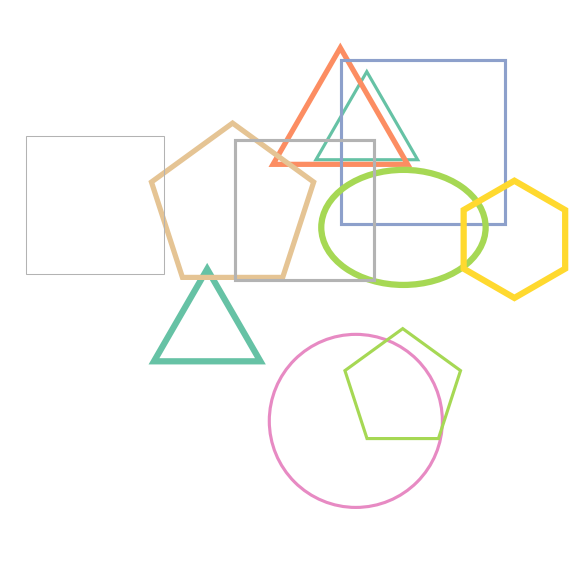[{"shape": "triangle", "thickness": 1.5, "radius": 0.51, "center": [0.635, 0.773]}, {"shape": "triangle", "thickness": 3, "radius": 0.53, "center": [0.359, 0.427]}, {"shape": "triangle", "thickness": 2.5, "radius": 0.67, "center": [0.589, 0.782]}, {"shape": "square", "thickness": 1.5, "radius": 0.71, "center": [0.733, 0.753]}, {"shape": "circle", "thickness": 1.5, "radius": 0.75, "center": [0.616, 0.27]}, {"shape": "oval", "thickness": 3, "radius": 0.71, "center": [0.699, 0.605]}, {"shape": "pentagon", "thickness": 1.5, "radius": 0.53, "center": [0.697, 0.325]}, {"shape": "hexagon", "thickness": 3, "radius": 0.51, "center": [0.891, 0.585]}, {"shape": "pentagon", "thickness": 2.5, "radius": 0.74, "center": [0.403, 0.638]}, {"shape": "square", "thickness": 0.5, "radius": 0.6, "center": [0.165, 0.645]}, {"shape": "square", "thickness": 1.5, "radius": 0.6, "center": [0.528, 0.635]}]